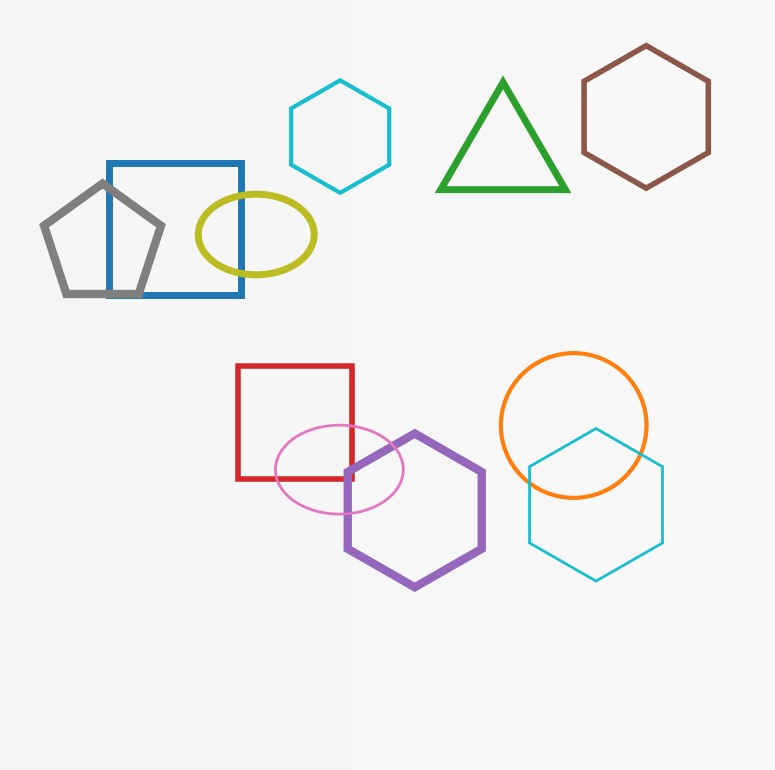[{"shape": "square", "thickness": 2.5, "radius": 0.43, "center": [0.225, 0.703]}, {"shape": "circle", "thickness": 1.5, "radius": 0.47, "center": [0.74, 0.447]}, {"shape": "triangle", "thickness": 2.5, "radius": 0.46, "center": [0.649, 0.8]}, {"shape": "square", "thickness": 2, "radius": 0.37, "center": [0.381, 0.452]}, {"shape": "hexagon", "thickness": 3, "radius": 0.5, "center": [0.535, 0.337]}, {"shape": "hexagon", "thickness": 2, "radius": 0.46, "center": [0.834, 0.848]}, {"shape": "oval", "thickness": 1, "radius": 0.41, "center": [0.438, 0.39]}, {"shape": "pentagon", "thickness": 3, "radius": 0.4, "center": [0.132, 0.682]}, {"shape": "oval", "thickness": 2.5, "radius": 0.37, "center": [0.331, 0.695]}, {"shape": "hexagon", "thickness": 1, "radius": 0.5, "center": [0.769, 0.344]}, {"shape": "hexagon", "thickness": 1.5, "radius": 0.37, "center": [0.439, 0.823]}]